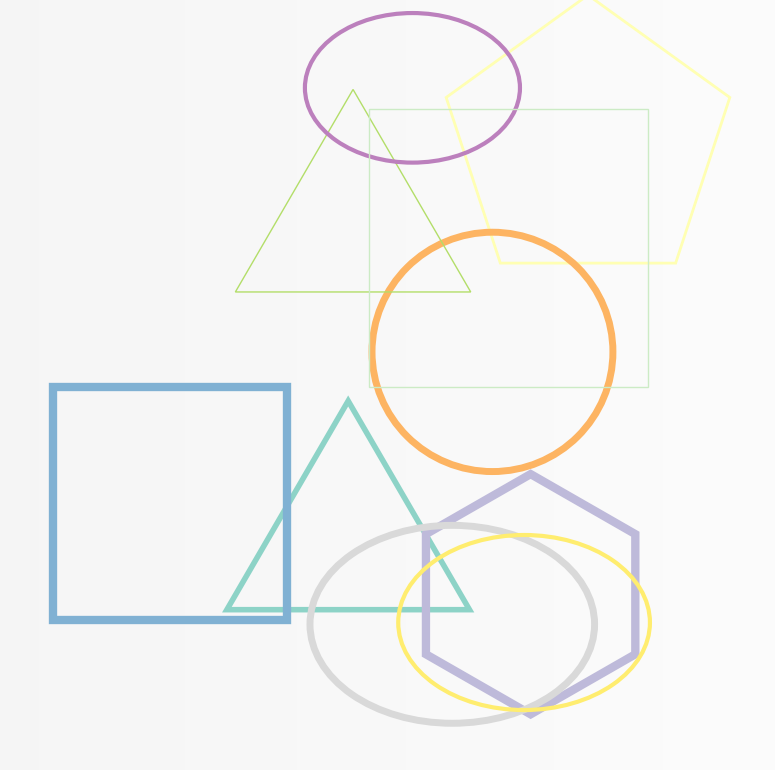[{"shape": "triangle", "thickness": 2, "radius": 0.9, "center": [0.449, 0.299]}, {"shape": "pentagon", "thickness": 1, "radius": 0.96, "center": [0.759, 0.814]}, {"shape": "hexagon", "thickness": 3, "radius": 0.78, "center": [0.685, 0.228]}, {"shape": "square", "thickness": 3, "radius": 0.76, "center": [0.219, 0.346]}, {"shape": "circle", "thickness": 2.5, "radius": 0.78, "center": [0.635, 0.543]}, {"shape": "triangle", "thickness": 0.5, "radius": 0.88, "center": [0.456, 0.708]}, {"shape": "oval", "thickness": 2.5, "radius": 0.92, "center": [0.584, 0.189]}, {"shape": "oval", "thickness": 1.5, "radius": 0.69, "center": [0.532, 0.886]}, {"shape": "square", "thickness": 0.5, "radius": 0.9, "center": [0.656, 0.678]}, {"shape": "oval", "thickness": 1.5, "radius": 0.81, "center": [0.676, 0.192]}]